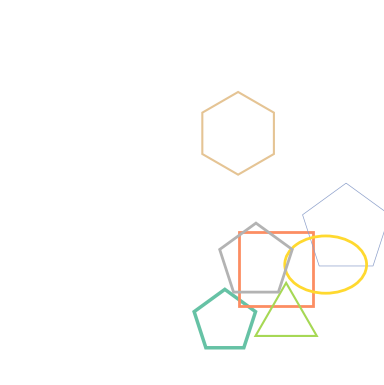[{"shape": "pentagon", "thickness": 2.5, "radius": 0.42, "center": [0.584, 0.165]}, {"shape": "square", "thickness": 2, "radius": 0.48, "center": [0.717, 0.301]}, {"shape": "pentagon", "thickness": 0.5, "radius": 0.59, "center": [0.899, 0.405]}, {"shape": "triangle", "thickness": 1.5, "radius": 0.46, "center": [0.743, 0.173]}, {"shape": "oval", "thickness": 2, "radius": 0.53, "center": [0.846, 0.313]}, {"shape": "hexagon", "thickness": 1.5, "radius": 0.54, "center": [0.618, 0.654]}, {"shape": "pentagon", "thickness": 2, "radius": 0.5, "center": [0.665, 0.321]}]